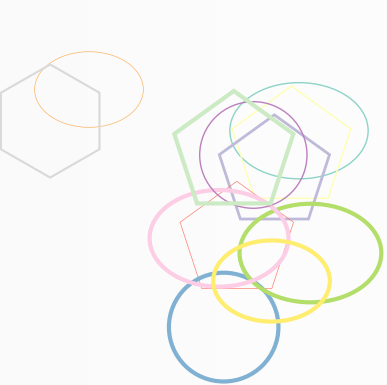[{"shape": "oval", "thickness": 1, "radius": 0.89, "center": [0.772, 0.66]}, {"shape": "pentagon", "thickness": 1, "radius": 0.81, "center": [0.752, 0.615]}, {"shape": "pentagon", "thickness": 2, "radius": 0.75, "center": [0.708, 0.552]}, {"shape": "pentagon", "thickness": 0.5, "radius": 0.77, "center": [0.611, 0.375]}, {"shape": "circle", "thickness": 3, "radius": 0.71, "center": [0.577, 0.15]}, {"shape": "oval", "thickness": 0.5, "radius": 0.7, "center": [0.23, 0.767]}, {"shape": "oval", "thickness": 3, "radius": 0.91, "center": [0.801, 0.343]}, {"shape": "oval", "thickness": 3, "radius": 0.9, "center": [0.565, 0.381]}, {"shape": "hexagon", "thickness": 1.5, "radius": 0.73, "center": [0.129, 0.686]}, {"shape": "circle", "thickness": 1, "radius": 0.69, "center": [0.654, 0.597]}, {"shape": "pentagon", "thickness": 3, "radius": 0.81, "center": [0.603, 0.602]}, {"shape": "oval", "thickness": 3, "radius": 0.75, "center": [0.701, 0.27]}]